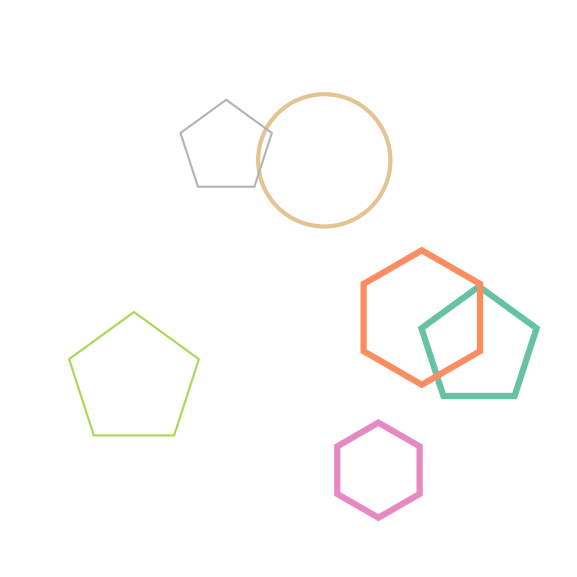[{"shape": "pentagon", "thickness": 3, "radius": 0.52, "center": [0.829, 0.398]}, {"shape": "hexagon", "thickness": 3, "radius": 0.58, "center": [0.73, 0.449]}, {"shape": "hexagon", "thickness": 3, "radius": 0.41, "center": [0.655, 0.185]}, {"shape": "pentagon", "thickness": 1, "radius": 0.59, "center": [0.232, 0.341]}, {"shape": "circle", "thickness": 2, "radius": 0.57, "center": [0.561, 0.721]}, {"shape": "pentagon", "thickness": 1, "radius": 0.42, "center": [0.392, 0.743]}]